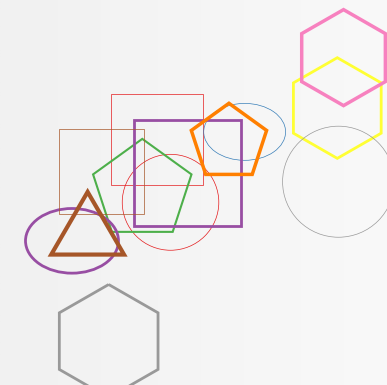[{"shape": "circle", "thickness": 0.5, "radius": 0.62, "center": [0.44, 0.475]}, {"shape": "square", "thickness": 0.5, "radius": 0.59, "center": [0.405, 0.637]}, {"shape": "oval", "thickness": 0.5, "radius": 0.53, "center": [0.631, 0.658]}, {"shape": "pentagon", "thickness": 1.5, "radius": 0.67, "center": [0.367, 0.506]}, {"shape": "oval", "thickness": 2, "radius": 0.6, "center": [0.186, 0.374]}, {"shape": "square", "thickness": 2, "radius": 0.69, "center": [0.484, 0.551]}, {"shape": "pentagon", "thickness": 2.5, "radius": 0.51, "center": [0.591, 0.63]}, {"shape": "hexagon", "thickness": 2, "radius": 0.65, "center": [0.87, 0.719]}, {"shape": "triangle", "thickness": 3, "radius": 0.54, "center": [0.226, 0.393]}, {"shape": "square", "thickness": 0.5, "radius": 0.55, "center": [0.262, 0.554]}, {"shape": "hexagon", "thickness": 2.5, "radius": 0.62, "center": [0.887, 0.85]}, {"shape": "hexagon", "thickness": 2, "radius": 0.74, "center": [0.28, 0.114]}, {"shape": "circle", "thickness": 0.5, "radius": 0.72, "center": [0.873, 0.528]}]